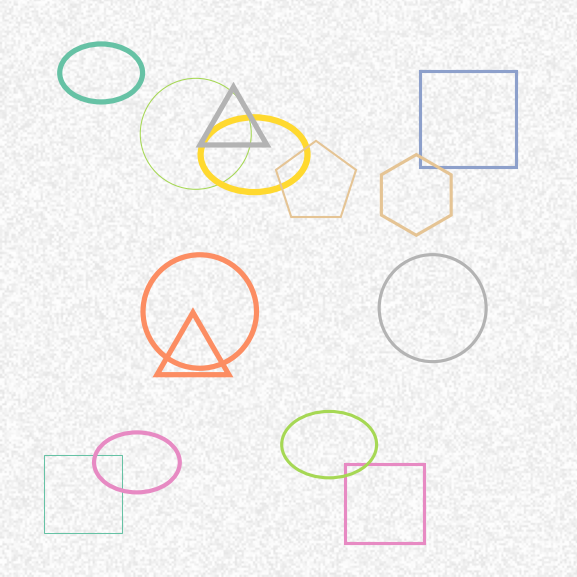[{"shape": "square", "thickness": 0.5, "radius": 0.34, "center": [0.144, 0.144]}, {"shape": "oval", "thickness": 2.5, "radius": 0.36, "center": [0.175, 0.873]}, {"shape": "triangle", "thickness": 2.5, "radius": 0.36, "center": [0.334, 0.386]}, {"shape": "circle", "thickness": 2.5, "radius": 0.49, "center": [0.346, 0.46]}, {"shape": "square", "thickness": 1.5, "radius": 0.42, "center": [0.81, 0.793]}, {"shape": "square", "thickness": 1.5, "radius": 0.34, "center": [0.666, 0.127]}, {"shape": "oval", "thickness": 2, "radius": 0.37, "center": [0.237, 0.198]}, {"shape": "circle", "thickness": 0.5, "radius": 0.48, "center": [0.339, 0.767]}, {"shape": "oval", "thickness": 1.5, "radius": 0.41, "center": [0.57, 0.229]}, {"shape": "oval", "thickness": 3, "radius": 0.46, "center": [0.44, 0.731]}, {"shape": "hexagon", "thickness": 1.5, "radius": 0.35, "center": [0.721, 0.662]}, {"shape": "pentagon", "thickness": 1, "radius": 0.36, "center": [0.547, 0.682]}, {"shape": "triangle", "thickness": 2.5, "radius": 0.33, "center": [0.404, 0.782]}, {"shape": "circle", "thickness": 1.5, "radius": 0.46, "center": [0.749, 0.466]}]